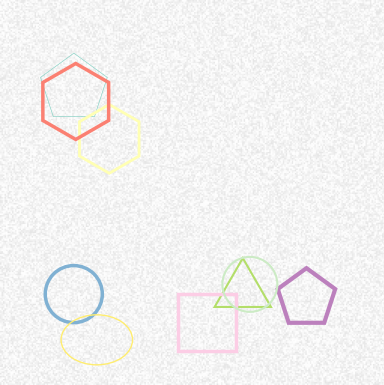[{"shape": "pentagon", "thickness": 0.5, "radius": 0.46, "center": [0.192, 0.771]}, {"shape": "hexagon", "thickness": 2, "radius": 0.45, "center": [0.284, 0.639]}, {"shape": "hexagon", "thickness": 2.5, "radius": 0.49, "center": [0.197, 0.736]}, {"shape": "circle", "thickness": 2.5, "radius": 0.37, "center": [0.192, 0.236]}, {"shape": "triangle", "thickness": 1.5, "radius": 0.42, "center": [0.631, 0.245]}, {"shape": "square", "thickness": 2.5, "radius": 0.37, "center": [0.538, 0.163]}, {"shape": "pentagon", "thickness": 3, "radius": 0.39, "center": [0.796, 0.225]}, {"shape": "circle", "thickness": 1.5, "radius": 0.36, "center": [0.649, 0.261]}, {"shape": "oval", "thickness": 1, "radius": 0.46, "center": [0.251, 0.117]}]